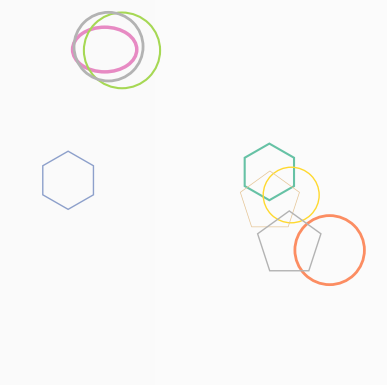[{"shape": "hexagon", "thickness": 1.5, "radius": 0.37, "center": [0.695, 0.553]}, {"shape": "circle", "thickness": 2, "radius": 0.45, "center": [0.851, 0.35]}, {"shape": "hexagon", "thickness": 1, "radius": 0.38, "center": [0.176, 0.532]}, {"shape": "oval", "thickness": 2.5, "radius": 0.41, "center": [0.27, 0.871]}, {"shape": "circle", "thickness": 1.5, "radius": 0.49, "center": [0.315, 0.869]}, {"shape": "circle", "thickness": 1, "radius": 0.36, "center": [0.751, 0.493]}, {"shape": "pentagon", "thickness": 0.5, "radius": 0.4, "center": [0.697, 0.476]}, {"shape": "pentagon", "thickness": 1, "radius": 0.43, "center": [0.746, 0.366]}, {"shape": "circle", "thickness": 2, "radius": 0.45, "center": [0.28, 0.879]}]